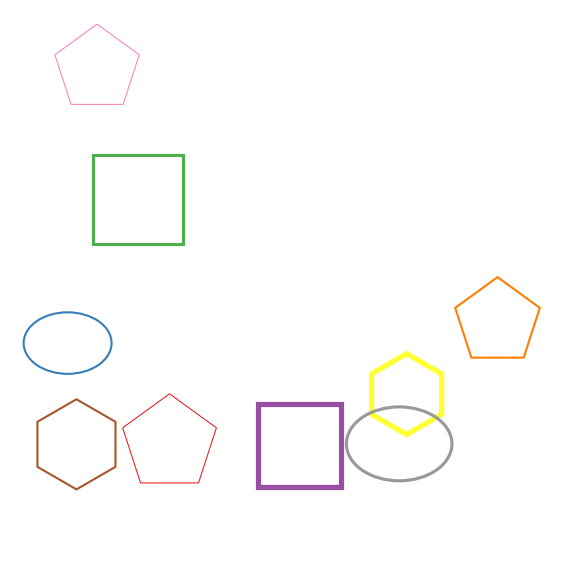[{"shape": "pentagon", "thickness": 0.5, "radius": 0.43, "center": [0.294, 0.232]}, {"shape": "oval", "thickness": 1, "radius": 0.38, "center": [0.117, 0.405]}, {"shape": "square", "thickness": 1.5, "radius": 0.39, "center": [0.24, 0.654]}, {"shape": "square", "thickness": 2.5, "radius": 0.36, "center": [0.519, 0.228]}, {"shape": "pentagon", "thickness": 1, "radius": 0.39, "center": [0.862, 0.442]}, {"shape": "hexagon", "thickness": 2.5, "radius": 0.35, "center": [0.704, 0.317]}, {"shape": "hexagon", "thickness": 1, "radius": 0.39, "center": [0.132, 0.23]}, {"shape": "pentagon", "thickness": 0.5, "radius": 0.38, "center": [0.168, 0.881]}, {"shape": "oval", "thickness": 1.5, "radius": 0.46, "center": [0.691, 0.231]}]